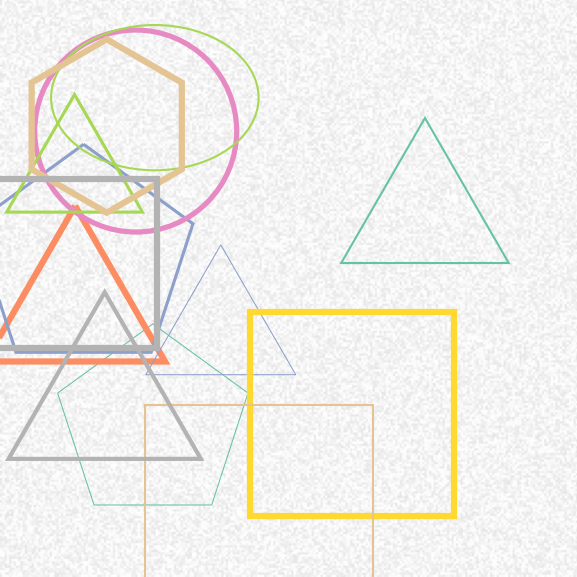[{"shape": "triangle", "thickness": 1, "radius": 0.84, "center": [0.736, 0.627]}, {"shape": "pentagon", "thickness": 0.5, "radius": 0.87, "center": [0.265, 0.265]}, {"shape": "triangle", "thickness": 3, "radius": 0.9, "center": [0.13, 0.463]}, {"shape": "triangle", "thickness": 0.5, "radius": 0.75, "center": [0.382, 0.425]}, {"shape": "pentagon", "thickness": 1.5, "radius": 1.0, "center": [0.145, 0.55]}, {"shape": "circle", "thickness": 2.5, "radius": 0.87, "center": [0.235, 0.772]}, {"shape": "oval", "thickness": 1, "radius": 0.9, "center": [0.268, 0.83]}, {"shape": "triangle", "thickness": 1.5, "radius": 0.68, "center": [0.129, 0.7]}, {"shape": "square", "thickness": 3, "radius": 0.88, "center": [0.61, 0.282]}, {"shape": "square", "thickness": 1, "radius": 0.99, "center": [0.449, 0.1]}, {"shape": "hexagon", "thickness": 3, "radius": 0.75, "center": [0.185, 0.781]}, {"shape": "triangle", "thickness": 2, "radius": 0.96, "center": [0.181, 0.301]}, {"shape": "square", "thickness": 3, "radius": 0.73, "center": [0.126, 0.543]}]